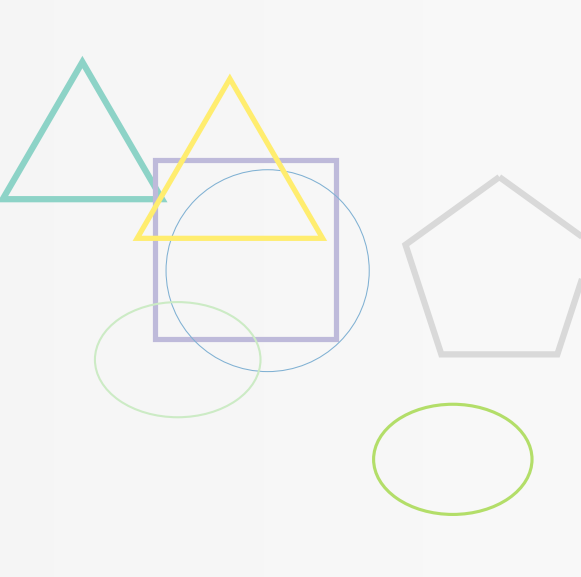[{"shape": "triangle", "thickness": 3, "radius": 0.79, "center": [0.142, 0.733]}, {"shape": "square", "thickness": 2.5, "radius": 0.78, "center": [0.422, 0.567]}, {"shape": "circle", "thickness": 0.5, "radius": 0.87, "center": [0.46, 0.53]}, {"shape": "oval", "thickness": 1.5, "radius": 0.68, "center": [0.779, 0.204]}, {"shape": "pentagon", "thickness": 3, "radius": 0.85, "center": [0.859, 0.523]}, {"shape": "oval", "thickness": 1, "radius": 0.71, "center": [0.306, 0.376]}, {"shape": "triangle", "thickness": 2.5, "radius": 0.92, "center": [0.395, 0.679]}]